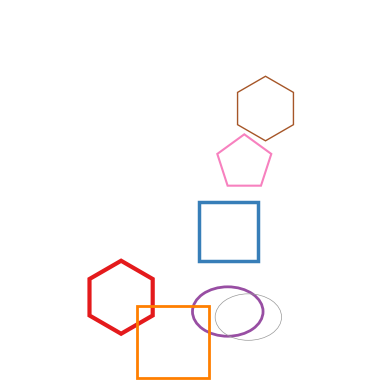[{"shape": "hexagon", "thickness": 3, "radius": 0.47, "center": [0.315, 0.228]}, {"shape": "square", "thickness": 2.5, "radius": 0.38, "center": [0.593, 0.398]}, {"shape": "oval", "thickness": 2, "radius": 0.46, "center": [0.592, 0.191]}, {"shape": "square", "thickness": 2, "radius": 0.47, "center": [0.45, 0.112]}, {"shape": "hexagon", "thickness": 1, "radius": 0.42, "center": [0.69, 0.718]}, {"shape": "pentagon", "thickness": 1.5, "radius": 0.37, "center": [0.635, 0.577]}, {"shape": "oval", "thickness": 0.5, "radius": 0.43, "center": [0.645, 0.176]}]